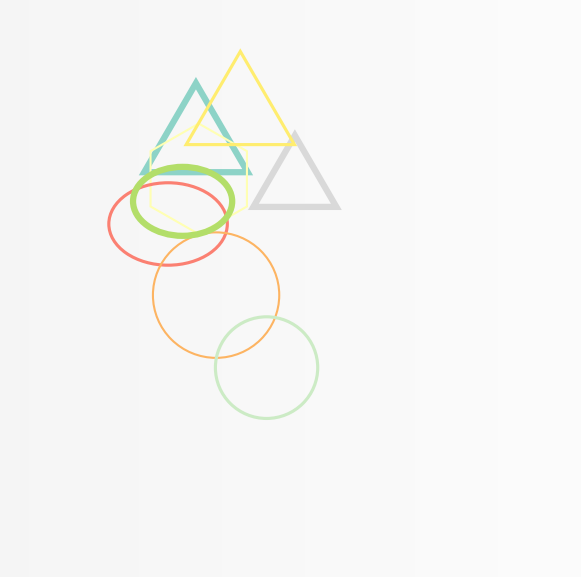[{"shape": "triangle", "thickness": 3, "radius": 0.51, "center": [0.337, 0.752]}, {"shape": "hexagon", "thickness": 1, "radius": 0.48, "center": [0.342, 0.689]}, {"shape": "oval", "thickness": 1.5, "radius": 0.51, "center": [0.289, 0.611]}, {"shape": "circle", "thickness": 1, "radius": 0.54, "center": [0.372, 0.488]}, {"shape": "oval", "thickness": 3, "radius": 0.43, "center": [0.314, 0.65]}, {"shape": "triangle", "thickness": 3, "radius": 0.41, "center": [0.507, 0.682]}, {"shape": "circle", "thickness": 1.5, "radius": 0.44, "center": [0.459, 0.363]}, {"shape": "triangle", "thickness": 1.5, "radius": 0.54, "center": [0.413, 0.803]}]